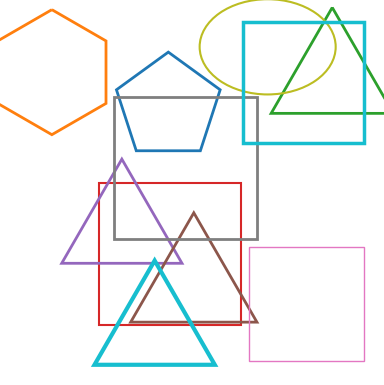[{"shape": "pentagon", "thickness": 2, "radius": 0.71, "center": [0.437, 0.723]}, {"shape": "hexagon", "thickness": 2, "radius": 0.81, "center": [0.135, 0.813]}, {"shape": "triangle", "thickness": 2, "radius": 0.92, "center": [0.863, 0.797]}, {"shape": "square", "thickness": 1.5, "radius": 0.92, "center": [0.442, 0.34]}, {"shape": "triangle", "thickness": 2, "radius": 0.9, "center": [0.316, 0.406]}, {"shape": "triangle", "thickness": 2, "radius": 0.95, "center": [0.503, 0.258]}, {"shape": "square", "thickness": 1, "radius": 0.75, "center": [0.797, 0.211]}, {"shape": "square", "thickness": 2, "radius": 0.92, "center": [0.482, 0.564]}, {"shape": "oval", "thickness": 1.5, "radius": 0.88, "center": [0.695, 0.878]}, {"shape": "square", "thickness": 2.5, "radius": 0.79, "center": [0.789, 0.785]}, {"shape": "triangle", "thickness": 3, "radius": 0.9, "center": [0.402, 0.143]}]